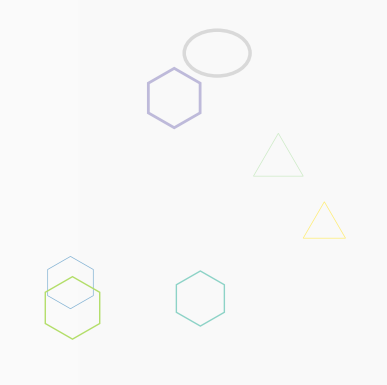[{"shape": "hexagon", "thickness": 1, "radius": 0.36, "center": [0.517, 0.225]}, {"shape": "hexagon", "thickness": 2, "radius": 0.39, "center": [0.45, 0.745]}, {"shape": "hexagon", "thickness": 0.5, "radius": 0.34, "center": [0.182, 0.266]}, {"shape": "hexagon", "thickness": 1, "radius": 0.41, "center": [0.187, 0.2]}, {"shape": "oval", "thickness": 2.5, "radius": 0.42, "center": [0.56, 0.862]}, {"shape": "triangle", "thickness": 0.5, "radius": 0.37, "center": [0.718, 0.58]}, {"shape": "triangle", "thickness": 0.5, "radius": 0.32, "center": [0.837, 0.413]}]